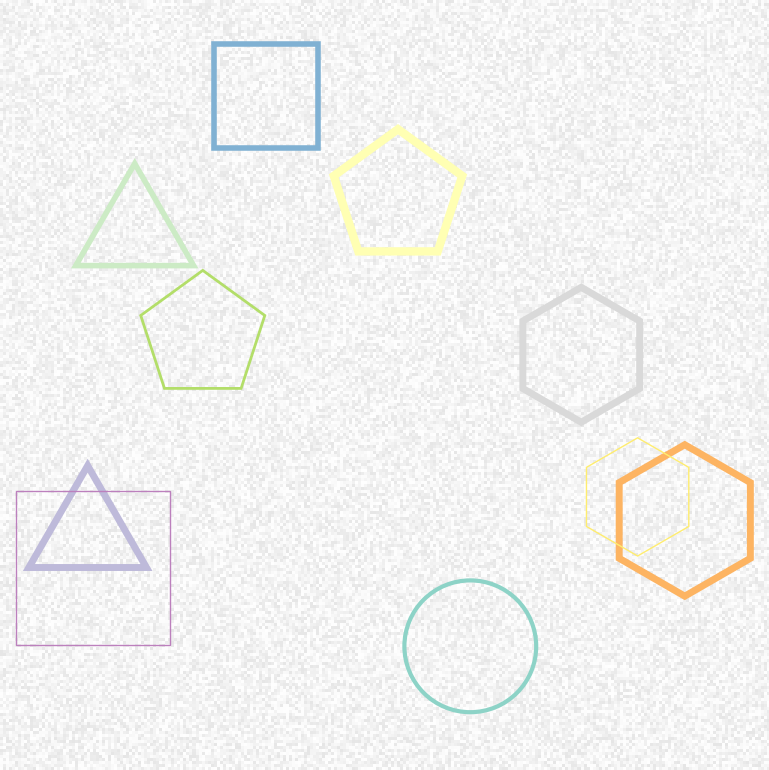[{"shape": "circle", "thickness": 1.5, "radius": 0.43, "center": [0.611, 0.161]}, {"shape": "pentagon", "thickness": 3, "radius": 0.44, "center": [0.517, 0.744]}, {"shape": "triangle", "thickness": 2.5, "radius": 0.44, "center": [0.114, 0.307]}, {"shape": "square", "thickness": 2, "radius": 0.34, "center": [0.345, 0.875]}, {"shape": "hexagon", "thickness": 2.5, "radius": 0.49, "center": [0.889, 0.324]}, {"shape": "pentagon", "thickness": 1, "radius": 0.42, "center": [0.263, 0.564]}, {"shape": "hexagon", "thickness": 2.5, "radius": 0.44, "center": [0.755, 0.539]}, {"shape": "square", "thickness": 0.5, "radius": 0.5, "center": [0.121, 0.263]}, {"shape": "triangle", "thickness": 2, "radius": 0.44, "center": [0.175, 0.699]}, {"shape": "hexagon", "thickness": 0.5, "radius": 0.38, "center": [0.828, 0.355]}]